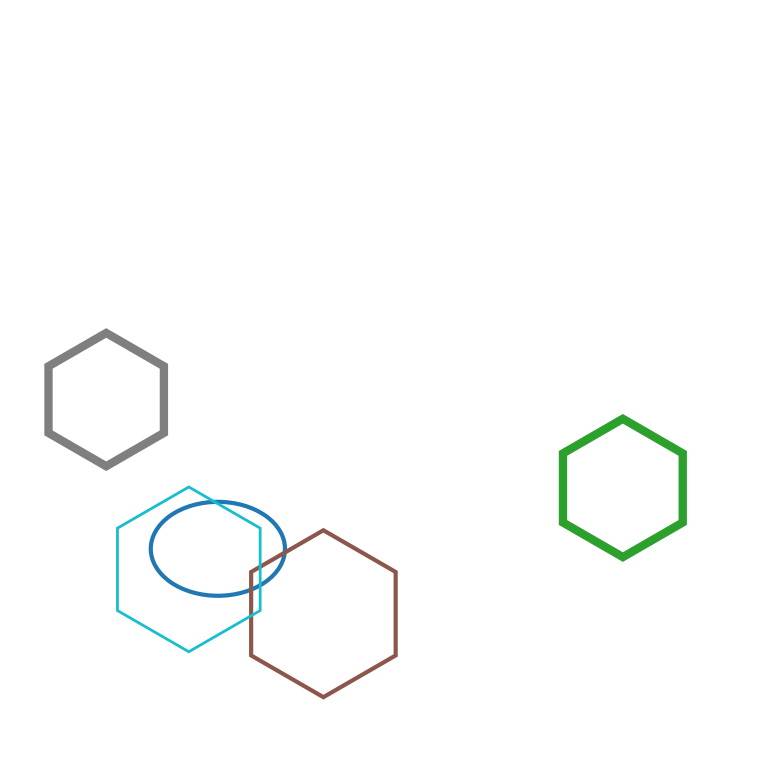[{"shape": "oval", "thickness": 1.5, "radius": 0.44, "center": [0.283, 0.287]}, {"shape": "hexagon", "thickness": 3, "radius": 0.45, "center": [0.809, 0.366]}, {"shape": "hexagon", "thickness": 1.5, "radius": 0.54, "center": [0.42, 0.203]}, {"shape": "hexagon", "thickness": 3, "radius": 0.43, "center": [0.138, 0.481]}, {"shape": "hexagon", "thickness": 1, "radius": 0.54, "center": [0.245, 0.261]}]